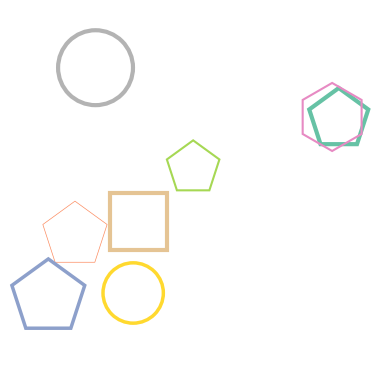[{"shape": "pentagon", "thickness": 3, "radius": 0.4, "center": [0.88, 0.691]}, {"shape": "pentagon", "thickness": 0.5, "radius": 0.44, "center": [0.195, 0.39]}, {"shape": "pentagon", "thickness": 2.5, "radius": 0.5, "center": [0.126, 0.228]}, {"shape": "hexagon", "thickness": 1.5, "radius": 0.44, "center": [0.863, 0.696]}, {"shape": "pentagon", "thickness": 1.5, "radius": 0.36, "center": [0.502, 0.564]}, {"shape": "circle", "thickness": 2.5, "radius": 0.39, "center": [0.346, 0.239]}, {"shape": "square", "thickness": 3, "radius": 0.37, "center": [0.36, 0.424]}, {"shape": "circle", "thickness": 3, "radius": 0.49, "center": [0.248, 0.824]}]